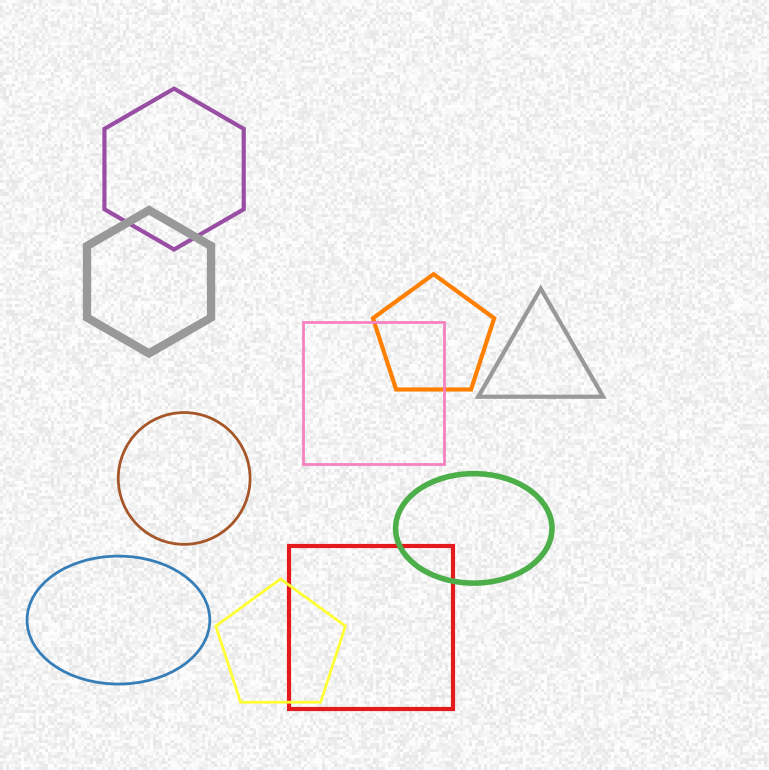[{"shape": "square", "thickness": 1.5, "radius": 0.53, "center": [0.482, 0.185]}, {"shape": "oval", "thickness": 1, "radius": 0.59, "center": [0.154, 0.195]}, {"shape": "oval", "thickness": 2, "radius": 0.51, "center": [0.615, 0.314]}, {"shape": "hexagon", "thickness": 1.5, "radius": 0.52, "center": [0.226, 0.78]}, {"shape": "pentagon", "thickness": 1.5, "radius": 0.41, "center": [0.563, 0.561]}, {"shape": "pentagon", "thickness": 1, "radius": 0.44, "center": [0.364, 0.16]}, {"shape": "circle", "thickness": 1, "radius": 0.43, "center": [0.239, 0.379]}, {"shape": "square", "thickness": 1, "radius": 0.46, "center": [0.485, 0.49]}, {"shape": "hexagon", "thickness": 3, "radius": 0.47, "center": [0.194, 0.634]}, {"shape": "triangle", "thickness": 1.5, "radius": 0.47, "center": [0.702, 0.532]}]